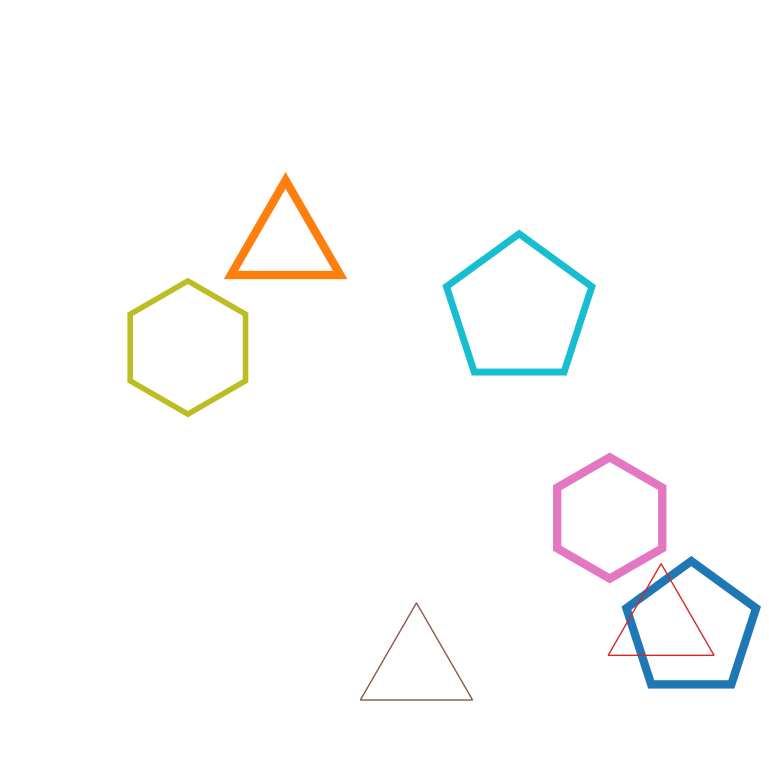[{"shape": "pentagon", "thickness": 3, "radius": 0.44, "center": [0.898, 0.183]}, {"shape": "triangle", "thickness": 3, "radius": 0.41, "center": [0.371, 0.684]}, {"shape": "triangle", "thickness": 0.5, "radius": 0.4, "center": [0.859, 0.189]}, {"shape": "triangle", "thickness": 0.5, "radius": 0.42, "center": [0.541, 0.133]}, {"shape": "hexagon", "thickness": 3, "radius": 0.39, "center": [0.792, 0.327]}, {"shape": "hexagon", "thickness": 2, "radius": 0.43, "center": [0.244, 0.549]}, {"shape": "pentagon", "thickness": 2.5, "radius": 0.5, "center": [0.674, 0.597]}]